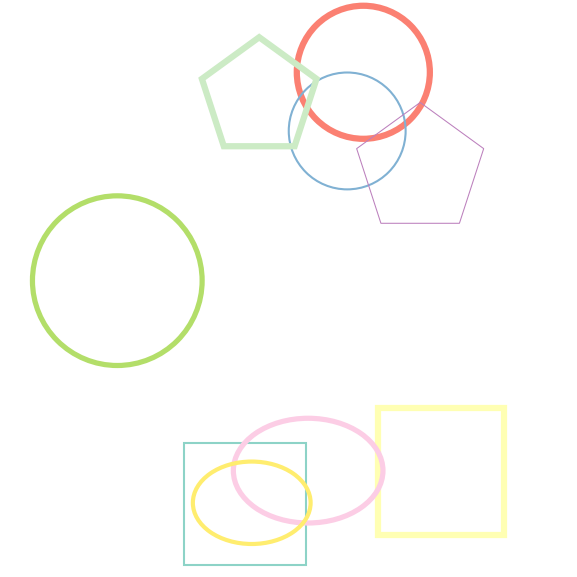[{"shape": "square", "thickness": 1, "radius": 0.53, "center": [0.424, 0.126]}, {"shape": "square", "thickness": 3, "radius": 0.55, "center": [0.764, 0.182]}, {"shape": "circle", "thickness": 3, "radius": 0.58, "center": [0.629, 0.874]}, {"shape": "circle", "thickness": 1, "radius": 0.51, "center": [0.601, 0.772]}, {"shape": "circle", "thickness": 2.5, "radius": 0.73, "center": [0.203, 0.513]}, {"shape": "oval", "thickness": 2.5, "radius": 0.65, "center": [0.534, 0.184]}, {"shape": "pentagon", "thickness": 0.5, "radius": 0.58, "center": [0.728, 0.706]}, {"shape": "pentagon", "thickness": 3, "radius": 0.52, "center": [0.449, 0.83]}, {"shape": "oval", "thickness": 2, "radius": 0.51, "center": [0.436, 0.129]}]